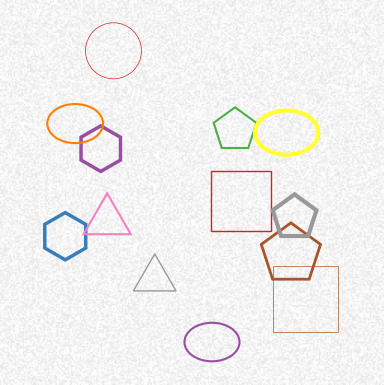[{"shape": "square", "thickness": 1, "radius": 0.39, "center": [0.626, 0.478]}, {"shape": "circle", "thickness": 0.5, "radius": 0.36, "center": [0.295, 0.868]}, {"shape": "hexagon", "thickness": 2.5, "radius": 0.31, "center": [0.169, 0.386]}, {"shape": "pentagon", "thickness": 1.5, "radius": 0.29, "center": [0.61, 0.663]}, {"shape": "oval", "thickness": 1.5, "radius": 0.36, "center": [0.551, 0.112]}, {"shape": "hexagon", "thickness": 2.5, "radius": 0.3, "center": [0.262, 0.614]}, {"shape": "oval", "thickness": 1.5, "radius": 0.36, "center": [0.195, 0.679]}, {"shape": "oval", "thickness": 3, "radius": 0.41, "center": [0.745, 0.656]}, {"shape": "pentagon", "thickness": 2, "radius": 0.4, "center": [0.756, 0.34]}, {"shape": "square", "thickness": 0.5, "radius": 0.42, "center": [0.794, 0.223]}, {"shape": "triangle", "thickness": 1.5, "radius": 0.35, "center": [0.278, 0.427]}, {"shape": "pentagon", "thickness": 3, "radius": 0.3, "center": [0.765, 0.435]}, {"shape": "triangle", "thickness": 1, "radius": 0.32, "center": [0.402, 0.276]}]